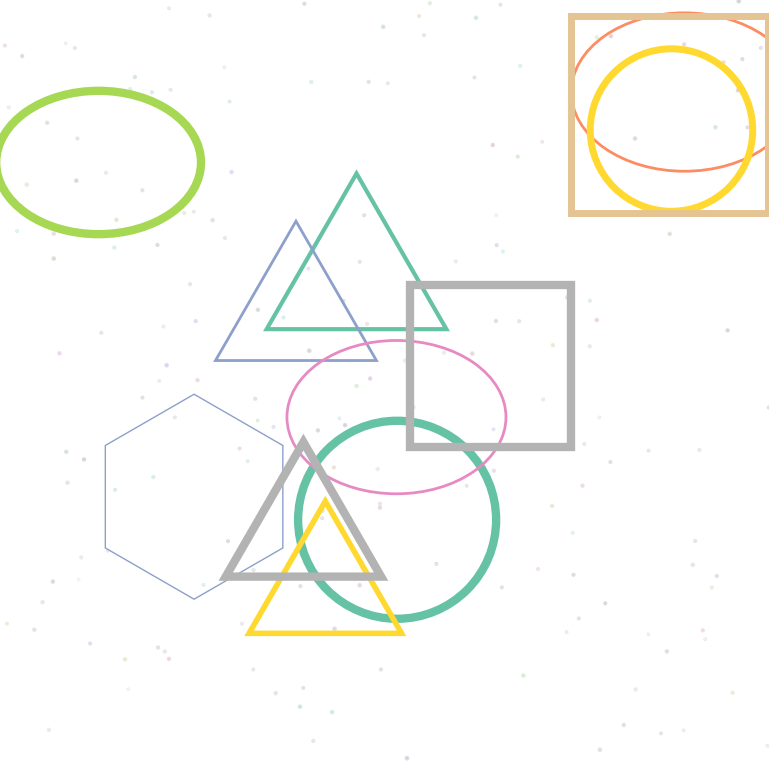[{"shape": "triangle", "thickness": 1.5, "radius": 0.67, "center": [0.463, 0.64]}, {"shape": "circle", "thickness": 3, "radius": 0.64, "center": [0.516, 0.325]}, {"shape": "oval", "thickness": 1, "radius": 0.73, "center": [0.889, 0.88]}, {"shape": "triangle", "thickness": 1, "radius": 0.6, "center": [0.384, 0.592]}, {"shape": "hexagon", "thickness": 0.5, "radius": 0.67, "center": [0.252, 0.355]}, {"shape": "oval", "thickness": 1, "radius": 0.71, "center": [0.515, 0.458]}, {"shape": "oval", "thickness": 3, "radius": 0.66, "center": [0.128, 0.789]}, {"shape": "triangle", "thickness": 2, "radius": 0.57, "center": [0.422, 0.235]}, {"shape": "circle", "thickness": 2.5, "radius": 0.53, "center": [0.872, 0.831]}, {"shape": "square", "thickness": 2.5, "radius": 0.64, "center": [0.869, 0.851]}, {"shape": "square", "thickness": 3, "radius": 0.52, "center": [0.637, 0.524]}, {"shape": "triangle", "thickness": 3, "radius": 0.58, "center": [0.394, 0.309]}]